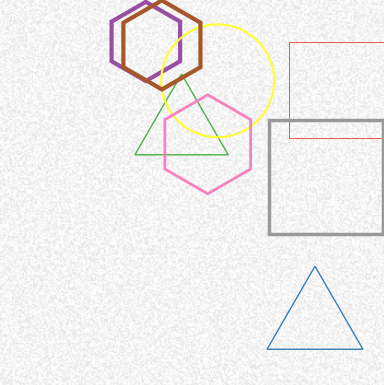[{"shape": "square", "thickness": 0.5, "radius": 0.62, "center": [0.876, 0.766]}, {"shape": "triangle", "thickness": 1, "radius": 0.72, "center": [0.818, 0.165]}, {"shape": "triangle", "thickness": 1, "radius": 0.7, "center": [0.472, 0.668]}, {"shape": "hexagon", "thickness": 3, "radius": 0.51, "center": [0.379, 0.892]}, {"shape": "circle", "thickness": 1.5, "radius": 0.73, "center": [0.565, 0.79]}, {"shape": "hexagon", "thickness": 3, "radius": 0.58, "center": [0.421, 0.883]}, {"shape": "hexagon", "thickness": 2, "radius": 0.64, "center": [0.54, 0.625]}, {"shape": "square", "thickness": 2.5, "radius": 0.74, "center": [0.847, 0.54]}]